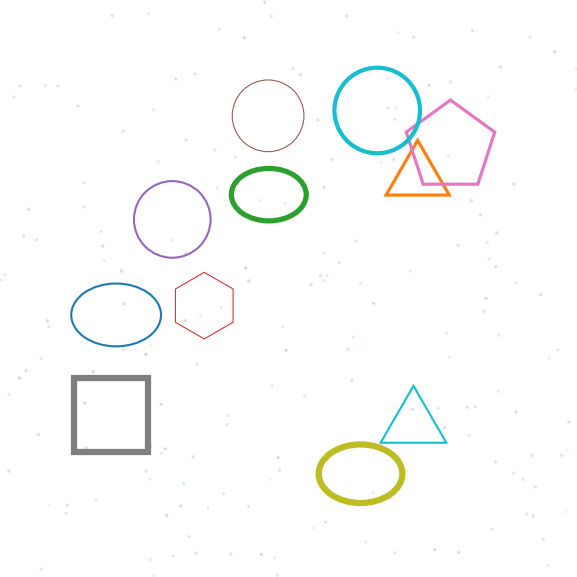[{"shape": "oval", "thickness": 1, "radius": 0.39, "center": [0.201, 0.454]}, {"shape": "triangle", "thickness": 1.5, "radius": 0.32, "center": [0.723, 0.693]}, {"shape": "oval", "thickness": 2.5, "radius": 0.32, "center": [0.465, 0.662]}, {"shape": "hexagon", "thickness": 0.5, "radius": 0.29, "center": [0.354, 0.47]}, {"shape": "circle", "thickness": 1, "radius": 0.33, "center": [0.298, 0.619]}, {"shape": "circle", "thickness": 0.5, "radius": 0.31, "center": [0.464, 0.799]}, {"shape": "pentagon", "thickness": 1.5, "radius": 0.4, "center": [0.78, 0.745]}, {"shape": "square", "thickness": 3, "radius": 0.32, "center": [0.193, 0.281]}, {"shape": "oval", "thickness": 3, "radius": 0.36, "center": [0.624, 0.179]}, {"shape": "circle", "thickness": 2, "radius": 0.37, "center": [0.653, 0.808]}, {"shape": "triangle", "thickness": 1, "radius": 0.33, "center": [0.716, 0.265]}]